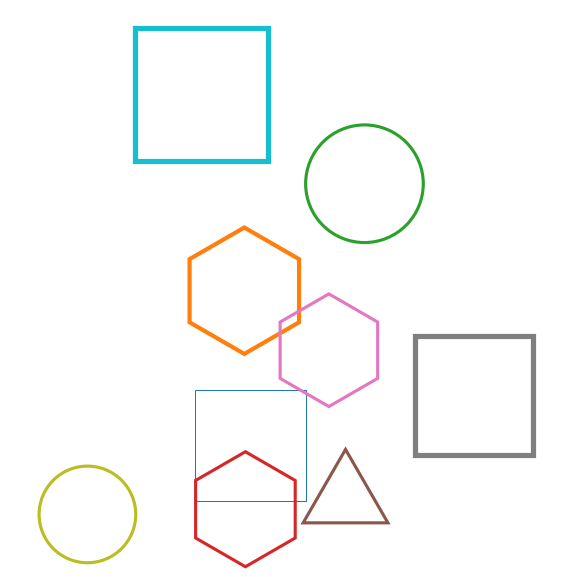[{"shape": "square", "thickness": 0.5, "radius": 0.48, "center": [0.434, 0.228]}, {"shape": "hexagon", "thickness": 2, "radius": 0.55, "center": [0.423, 0.496]}, {"shape": "circle", "thickness": 1.5, "radius": 0.51, "center": [0.631, 0.681]}, {"shape": "hexagon", "thickness": 1.5, "radius": 0.5, "center": [0.425, 0.117]}, {"shape": "triangle", "thickness": 1.5, "radius": 0.42, "center": [0.598, 0.136]}, {"shape": "hexagon", "thickness": 1.5, "radius": 0.49, "center": [0.57, 0.393]}, {"shape": "square", "thickness": 2.5, "radius": 0.51, "center": [0.821, 0.314]}, {"shape": "circle", "thickness": 1.5, "radius": 0.42, "center": [0.151, 0.108]}, {"shape": "square", "thickness": 2.5, "radius": 0.58, "center": [0.349, 0.835]}]